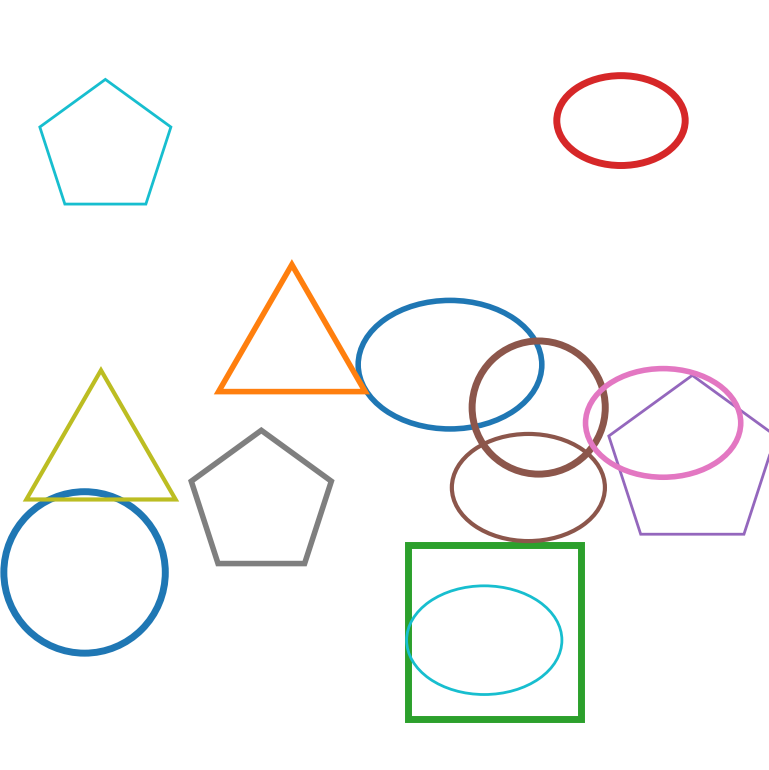[{"shape": "circle", "thickness": 2.5, "radius": 0.52, "center": [0.11, 0.257]}, {"shape": "oval", "thickness": 2, "radius": 0.6, "center": [0.584, 0.526]}, {"shape": "triangle", "thickness": 2, "radius": 0.55, "center": [0.379, 0.546]}, {"shape": "square", "thickness": 2.5, "radius": 0.56, "center": [0.643, 0.179]}, {"shape": "oval", "thickness": 2.5, "radius": 0.42, "center": [0.806, 0.843]}, {"shape": "pentagon", "thickness": 1, "radius": 0.57, "center": [0.899, 0.398]}, {"shape": "circle", "thickness": 2.5, "radius": 0.43, "center": [0.7, 0.471]}, {"shape": "oval", "thickness": 1.5, "radius": 0.5, "center": [0.686, 0.367]}, {"shape": "oval", "thickness": 2, "radius": 0.5, "center": [0.861, 0.451]}, {"shape": "pentagon", "thickness": 2, "radius": 0.48, "center": [0.339, 0.345]}, {"shape": "triangle", "thickness": 1.5, "radius": 0.56, "center": [0.131, 0.407]}, {"shape": "pentagon", "thickness": 1, "radius": 0.45, "center": [0.137, 0.807]}, {"shape": "oval", "thickness": 1, "radius": 0.5, "center": [0.629, 0.169]}]